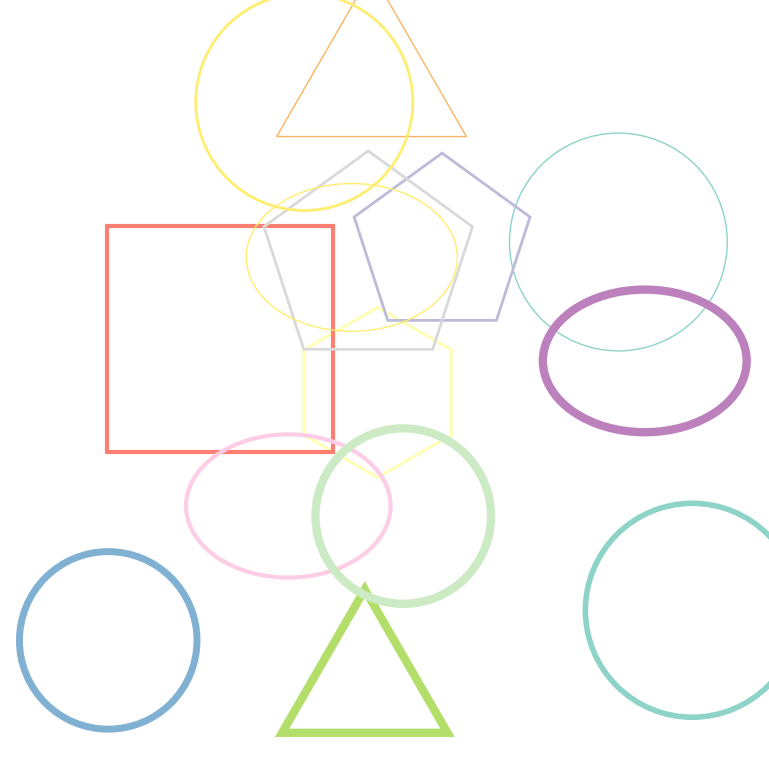[{"shape": "circle", "thickness": 0.5, "radius": 0.71, "center": [0.803, 0.686]}, {"shape": "circle", "thickness": 2, "radius": 0.69, "center": [0.899, 0.207]}, {"shape": "hexagon", "thickness": 1, "radius": 0.55, "center": [0.49, 0.49]}, {"shape": "pentagon", "thickness": 1, "radius": 0.6, "center": [0.574, 0.681]}, {"shape": "square", "thickness": 1.5, "radius": 0.73, "center": [0.286, 0.56]}, {"shape": "circle", "thickness": 2.5, "radius": 0.58, "center": [0.141, 0.168]}, {"shape": "triangle", "thickness": 0.5, "radius": 0.71, "center": [0.483, 0.894]}, {"shape": "triangle", "thickness": 3, "radius": 0.62, "center": [0.474, 0.11]}, {"shape": "oval", "thickness": 1.5, "radius": 0.66, "center": [0.374, 0.343]}, {"shape": "pentagon", "thickness": 1, "radius": 0.71, "center": [0.478, 0.662]}, {"shape": "oval", "thickness": 3, "radius": 0.66, "center": [0.837, 0.531]}, {"shape": "circle", "thickness": 3, "radius": 0.57, "center": [0.524, 0.33]}, {"shape": "circle", "thickness": 1, "radius": 0.7, "center": [0.395, 0.868]}, {"shape": "oval", "thickness": 0.5, "radius": 0.69, "center": [0.457, 0.666]}]